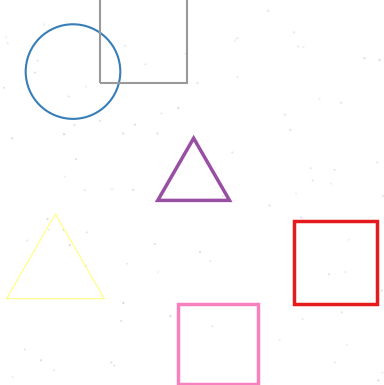[{"shape": "square", "thickness": 2.5, "radius": 0.54, "center": [0.871, 0.317]}, {"shape": "circle", "thickness": 1.5, "radius": 0.61, "center": [0.19, 0.814]}, {"shape": "triangle", "thickness": 2.5, "radius": 0.54, "center": [0.503, 0.533]}, {"shape": "triangle", "thickness": 0.5, "radius": 0.73, "center": [0.144, 0.297]}, {"shape": "square", "thickness": 2.5, "radius": 0.52, "center": [0.567, 0.107]}, {"shape": "square", "thickness": 1.5, "radius": 0.57, "center": [0.372, 0.898]}]